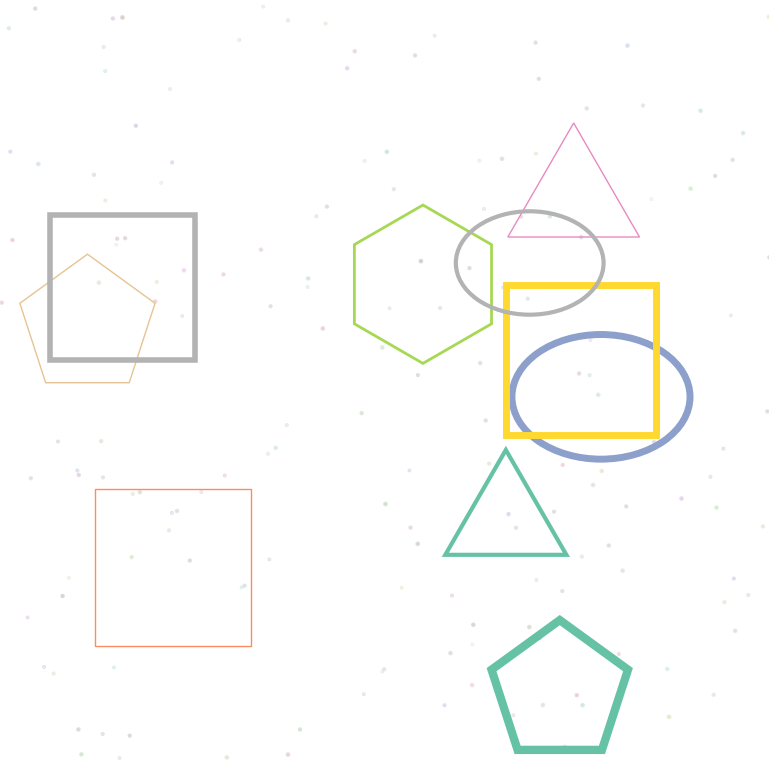[{"shape": "pentagon", "thickness": 3, "radius": 0.47, "center": [0.727, 0.101]}, {"shape": "triangle", "thickness": 1.5, "radius": 0.45, "center": [0.657, 0.325]}, {"shape": "square", "thickness": 0.5, "radius": 0.51, "center": [0.225, 0.263]}, {"shape": "oval", "thickness": 2.5, "radius": 0.58, "center": [0.781, 0.485]}, {"shape": "triangle", "thickness": 0.5, "radius": 0.49, "center": [0.745, 0.742]}, {"shape": "hexagon", "thickness": 1, "radius": 0.51, "center": [0.549, 0.631]}, {"shape": "square", "thickness": 2.5, "radius": 0.49, "center": [0.754, 0.533]}, {"shape": "pentagon", "thickness": 0.5, "radius": 0.46, "center": [0.114, 0.578]}, {"shape": "oval", "thickness": 1.5, "radius": 0.48, "center": [0.688, 0.658]}, {"shape": "square", "thickness": 2, "radius": 0.47, "center": [0.159, 0.627]}]